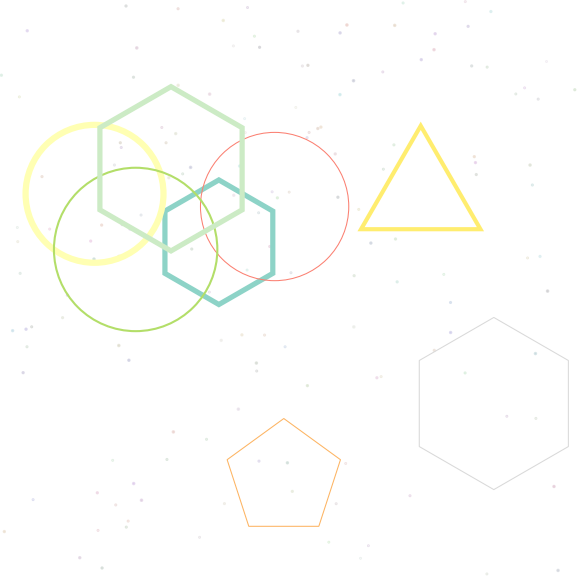[{"shape": "hexagon", "thickness": 2.5, "radius": 0.54, "center": [0.379, 0.58]}, {"shape": "circle", "thickness": 3, "radius": 0.6, "center": [0.164, 0.664]}, {"shape": "circle", "thickness": 0.5, "radius": 0.64, "center": [0.476, 0.642]}, {"shape": "pentagon", "thickness": 0.5, "radius": 0.52, "center": [0.491, 0.171]}, {"shape": "circle", "thickness": 1, "radius": 0.71, "center": [0.235, 0.567]}, {"shape": "hexagon", "thickness": 0.5, "radius": 0.75, "center": [0.855, 0.3]}, {"shape": "hexagon", "thickness": 2.5, "radius": 0.71, "center": [0.296, 0.707]}, {"shape": "triangle", "thickness": 2, "radius": 0.6, "center": [0.729, 0.662]}]